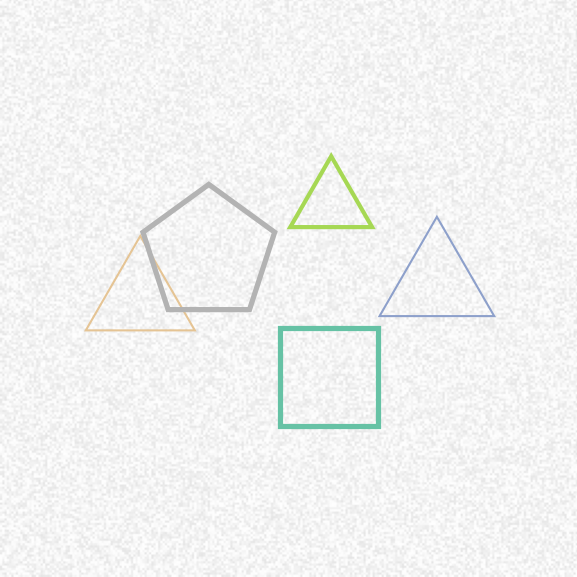[{"shape": "square", "thickness": 2.5, "radius": 0.43, "center": [0.57, 0.346]}, {"shape": "triangle", "thickness": 1, "radius": 0.57, "center": [0.756, 0.509]}, {"shape": "triangle", "thickness": 2, "radius": 0.41, "center": [0.573, 0.647]}, {"shape": "triangle", "thickness": 1, "radius": 0.54, "center": [0.243, 0.482]}, {"shape": "pentagon", "thickness": 2.5, "radius": 0.6, "center": [0.362, 0.56]}]